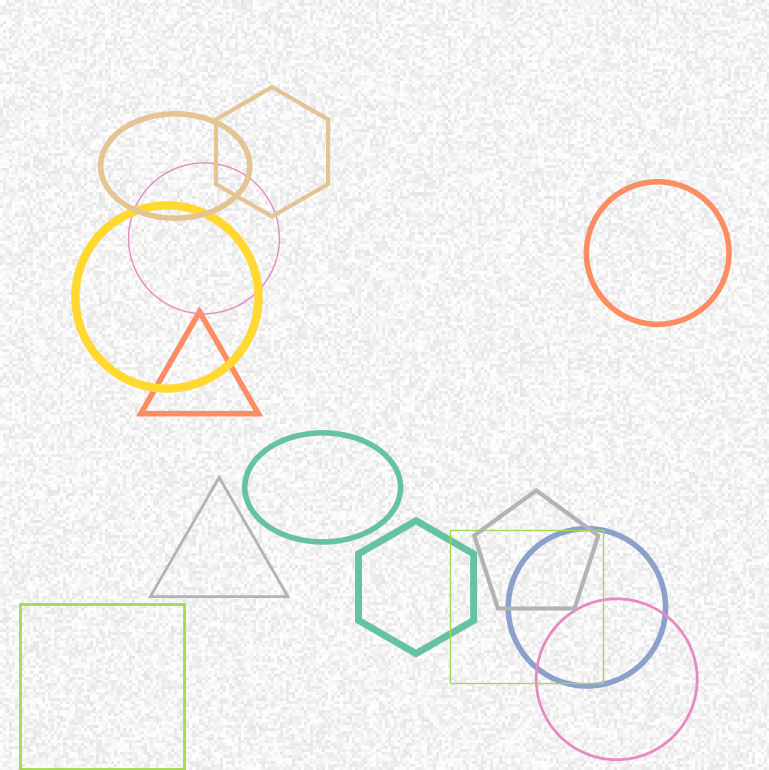[{"shape": "oval", "thickness": 2, "radius": 0.51, "center": [0.419, 0.367]}, {"shape": "hexagon", "thickness": 2.5, "radius": 0.43, "center": [0.54, 0.237]}, {"shape": "triangle", "thickness": 2, "radius": 0.44, "center": [0.259, 0.507]}, {"shape": "circle", "thickness": 2, "radius": 0.46, "center": [0.854, 0.671]}, {"shape": "circle", "thickness": 2, "radius": 0.51, "center": [0.762, 0.211]}, {"shape": "circle", "thickness": 1, "radius": 0.52, "center": [0.801, 0.118]}, {"shape": "circle", "thickness": 0.5, "radius": 0.49, "center": [0.265, 0.69]}, {"shape": "square", "thickness": 0.5, "radius": 0.5, "center": [0.684, 0.212]}, {"shape": "square", "thickness": 1, "radius": 0.53, "center": [0.133, 0.109]}, {"shape": "circle", "thickness": 3, "radius": 0.59, "center": [0.217, 0.614]}, {"shape": "oval", "thickness": 2, "radius": 0.48, "center": [0.228, 0.784]}, {"shape": "hexagon", "thickness": 1.5, "radius": 0.42, "center": [0.353, 0.803]}, {"shape": "triangle", "thickness": 1, "radius": 0.52, "center": [0.285, 0.277]}, {"shape": "pentagon", "thickness": 1.5, "radius": 0.42, "center": [0.696, 0.278]}]